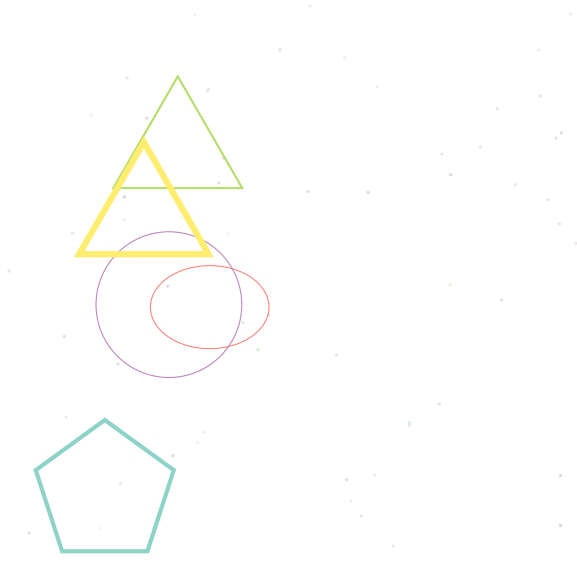[{"shape": "pentagon", "thickness": 2, "radius": 0.63, "center": [0.181, 0.146]}, {"shape": "oval", "thickness": 0.5, "radius": 0.51, "center": [0.363, 0.467]}, {"shape": "triangle", "thickness": 1, "radius": 0.64, "center": [0.308, 0.738]}, {"shape": "circle", "thickness": 0.5, "radius": 0.63, "center": [0.292, 0.472]}, {"shape": "triangle", "thickness": 3, "radius": 0.65, "center": [0.249, 0.624]}]